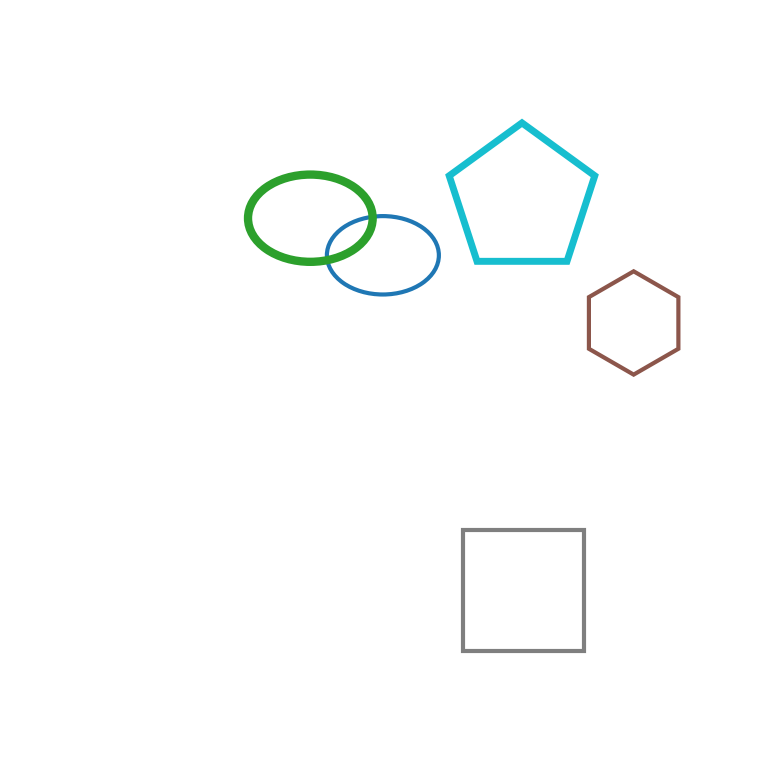[{"shape": "oval", "thickness": 1.5, "radius": 0.36, "center": [0.497, 0.668]}, {"shape": "oval", "thickness": 3, "radius": 0.4, "center": [0.403, 0.717]}, {"shape": "hexagon", "thickness": 1.5, "radius": 0.34, "center": [0.823, 0.581]}, {"shape": "square", "thickness": 1.5, "radius": 0.39, "center": [0.68, 0.233]}, {"shape": "pentagon", "thickness": 2.5, "radius": 0.5, "center": [0.678, 0.741]}]